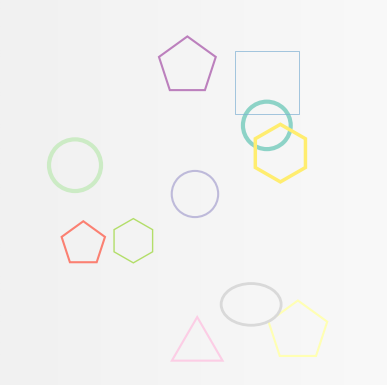[{"shape": "circle", "thickness": 3, "radius": 0.31, "center": [0.689, 0.674]}, {"shape": "pentagon", "thickness": 1.5, "radius": 0.4, "center": [0.769, 0.14]}, {"shape": "circle", "thickness": 1.5, "radius": 0.3, "center": [0.503, 0.496]}, {"shape": "pentagon", "thickness": 1.5, "radius": 0.29, "center": [0.215, 0.366]}, {"shape": "square", "thickness": 0.5, "radius": 0.41, "center": [0.688, 0.785]}, {"shape": "hexagon", "thickness": 1, "radius": 0.29, "center": [0.344, 0.375]}, {"shape": "triangle", "thickness": 1.5, "radius": 0.38, "center": [0.509, 0.101]}, {"shape": "oval", "thickness": 2, "radius": 0.39, "center": [0.648, 0.209]}, {"shape": "pentagon", "thickness": 1.5, "radius": 0.39, "center": [0.484, 0.828]}, {"shape": "circle", "thickness": 3, "radius": 0.34, "center": [0.194, 0.571]}, {"shape": "hexagon", "thickness": 2.5, "radius": 0.37, "center": [0.724, 0.602]}]